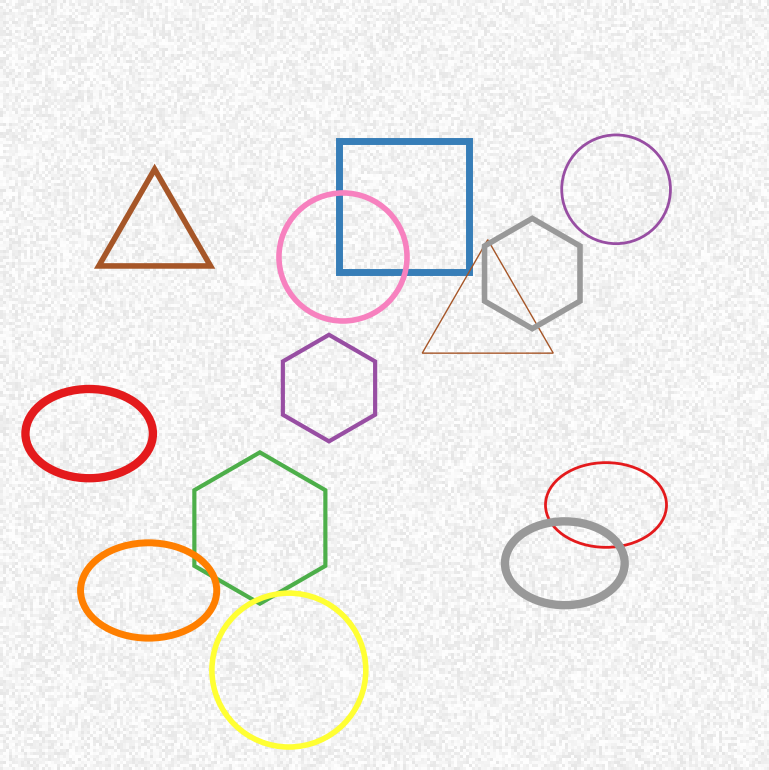[{"shape": "oval", "thickness": 1, "radius": 0.39, "center": [0.787, 0.344]}, {"shape": "oval", "thickness": 3, "radius": 0.41, "center": [0.116, 0.437]}, {"shape": "square", "thickness": 2.5, "radius": 0.42, "center": [0.525, 0.732]}, {"shape": "hexagon", "thickness": 1.5, "radius": 0.49, "center": [0.337, 0.314]}, {"shape": "hexagon", "thickness": 1.5, "radius": 0.35, "center": [0.427, 0.496]}, {"shape": "circle", "thickness": 1, "radius": 0.35, "center": [0.8, 0.754]}, {"shape": "oval", "thickness": 2.5, "radius": 0.44, "center": [0.193, 0.233]}, {"shape": "circle", "thickness": 2, "radius": 0.5, "center": [0.375, 0.13]}, {"shape": "triangle", "thickness": 0.5, "radius": 0.49, "center": [0.633, 0.59]}, {"shape": "triangle", "thickness": 2, "radius": 0.42, "center": [0.201, 0.696]}, {"shape": "circle", "thickness": 2, "radius": 0.42, "center": [0.445, 0.666]}, {"shape": "hexagon", "thickness": 2, "radius": 0.36, "center": [0.691, 0.645]}, {"shape": "oval", "thickness": 3, "radius": 0.39, "center": [0.734, 0.268]}]